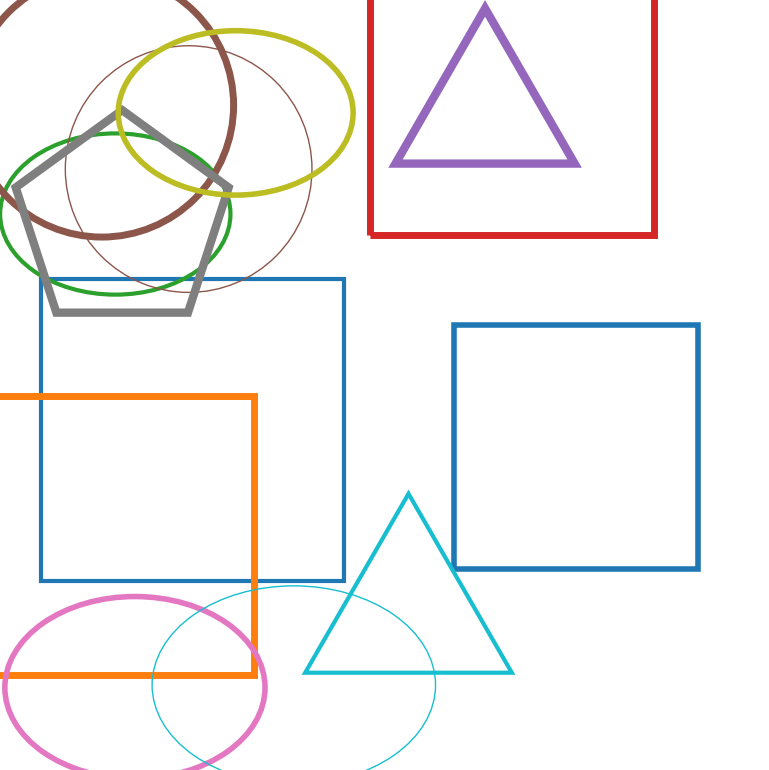[{"shape": "square", "thickness": 2, "radius": 0.79, "center": [0.748, 0.419]}, {"shape": "square", "thickness": 1.5, "radius": 0.98, "center": [0.25, 0.442]}, {"shape": "square", "thickness": 2.5, "radius": 0.91, "center": [0.148, 0.305]}, {"shape": "oval", "thickness": 1.5, "radius": 0.75, "center": [0.15, 0.722]}, {"shape": "square", "thickness": 2.5, "radius": 0.92, "center": [0.665, 0.879]}, {"shape": "triangle", "thickness": 3, "radius": 0.67, "center": [0.63, 0.855]}, {"shape": "circle", "thickness": 0.5, "radius": 0.8, "center": [0.245, 0.78]}, {"shape": "circle", "thickness": 2.5, "radius": 0.86, "center": [0.132, 0.863]}, {"shape": "oval", "thickness": 2, "radius": 0.84, "center": [0.175, 0.107]}, {"shape": "pentagon", "thickness": 3, "radius": 0.73, "center": [0.159, 0.712]}, {"shape": "oval", "thickness": 2, "radius": 0.76, "center": [0.306, 0.853]}, {"shape": "oval", "thickness": 0.5, "radius": 0.92, "center": [0.382, 0.11]}, {"shape": "triangle", "thickness": 1.5, "radius": 0.77, "center": [0.531, 0.204]}]